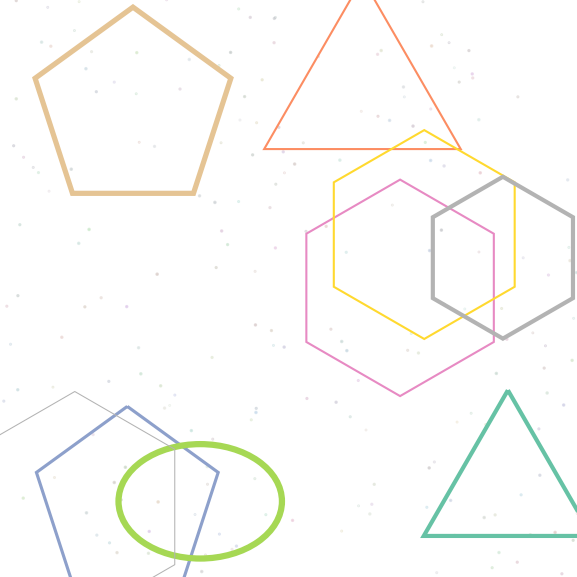[{"shape": "triangle", "thickness": 2, "radius": 0.84, "center": [0.879, 0.155]}, {"shape": "triangle", "thickness": 1, "radius": 0.98, "center": [0.628, 0.839]}, {"shape": "pentagon", "thickness": 1.5, "radius": 0.83, "center": [0.22, 0.13]}, {"shape": "hexagon", "thickness": 1, "radius": 0.94, "center": [0.693, 0.501]}, {"shape": "oval", "thickness": 3, "radius": 0.71, "center": [0.347, 0.131]}, {"shape": "hexagon", "thickness": 1, "radius": 0.9, "center": [0.735, 0.593]}, {"shape": "pentagon", "thickness": 2.5, "radius": 0.89, "center": [0.23, 0.809]}, {"shape": "hexagon", "thickness": 2, "radius": 0.7, "center": [0.871, 0.553]}, {"shape": "hexagon", "thickness": 0.5, "radius": 1.0, "center": [0.129, 0.121]}]